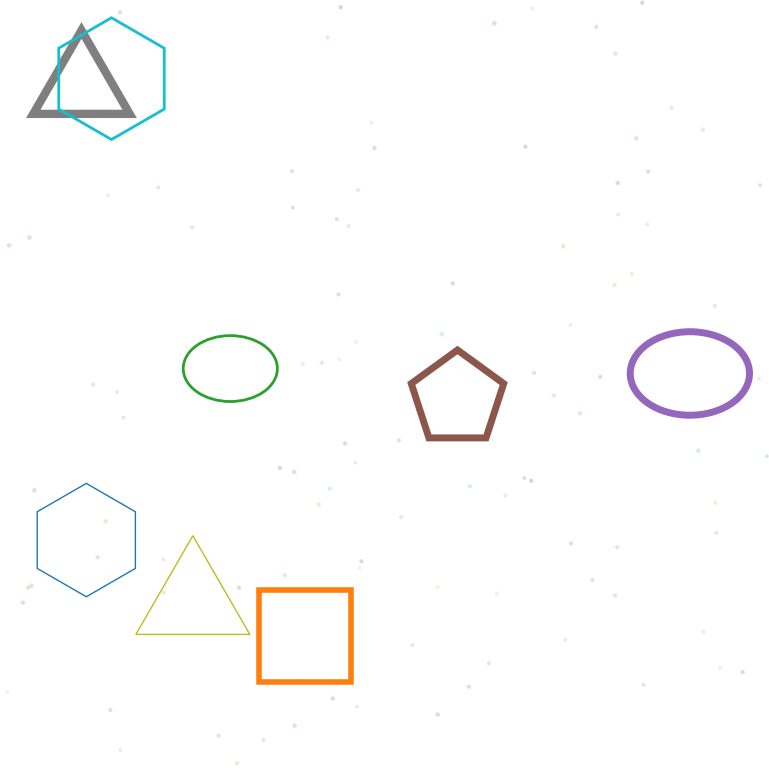[{"shape": "hexagon", "thickness": 0.5, "radius": 0.37, "center": [0.112, 0.299]}, {"shape": "square", "thickness": 2, "radius": 0.3, "center": [0.397, 0.174]}, {"shape": "oval", "thickness": 1, "radius": 0.31, "center": [0.299, 0.521]}, {"shape": "oval", "thickness": 2.5, "radius": 0.39, "center": [0.896, 0.515]}, {"shape": "pentagon", "thickness": 2.5, "radius": 0.32, "center": [0.594, 0.482]}, {"shape": "triangle", "thickness": 3, "radius": 0.36, "center": [0.106, 0.888]}, {"shape": "triangle", "thickness": 0.5, "radius": 0.43, "center": [0.25, 0.219]}, {"shape": "hexagon", "thickness": 1, "radius": 0.4, "center": [0.145, 0.898]}]